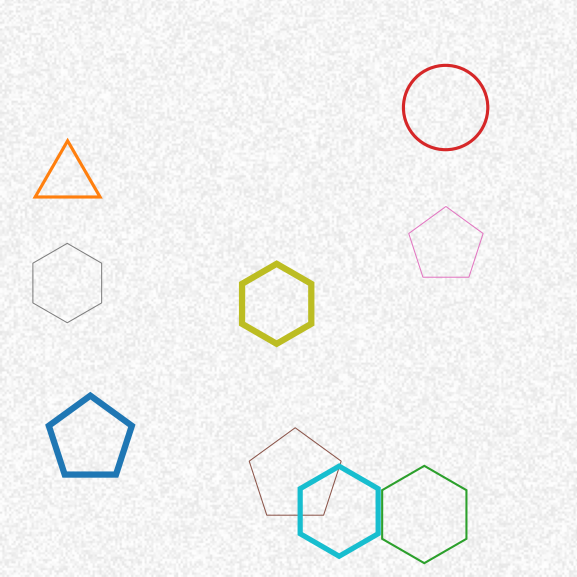[{"shape": "pentagon", "thickness": 3, "radius": 0.38, "center": [0.156, 0.239]}, {"shape": "triangle", "thickness": 1.5, "radius": 0.32, "center": [0.117, 0.69]}, {"shape": "hexagon", "thickness": 1, "radius": 0.42, "center": [0.735, 0.108]}, {"shape": "circle", "thickness": 1.5, "radius": 0.37, "center": [0.772, 0.813]}, {"shape": "pentagon", "thickness": 0.5, "radius": 0.42, "center": [0.511, 0.175]}, {"shape": "pentagon", "thickness": 0.5, "radius": 0.34, "center": [0.772, 0.574]}, {"shape": "hexagon", "thickness": 0.5, "radius": 0.34, "center": [0.116, 0.509]}, {"shape": "hexagon", "thickness": 3, "radius": 0.35, "center": [0.479, 0.473]}, {"shape": "hexagon", "thickness": 2.5, "radius": 0.39, "center": [0.587, 0.114]}]